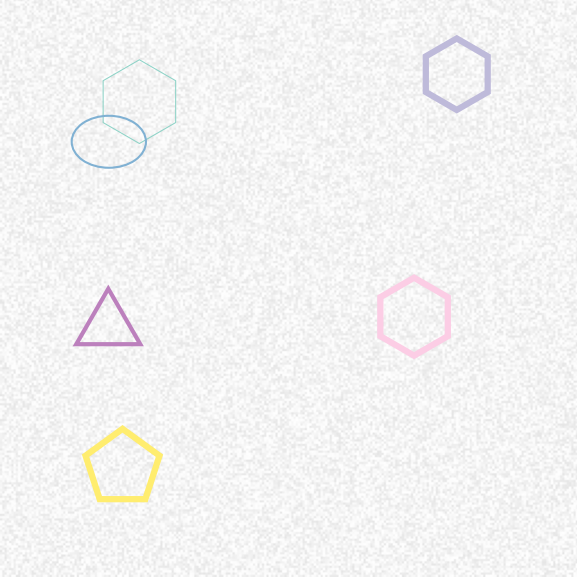[{"shape": "hexagon", "thickness": 0.5, "radius": 0.36, "center": [0.241, 0.823]}, {"shape": "hexagon", "thickness": 3, "radius": 0.31, "center": [0.791, 0.871]}, {"shape": "oval", "thickness": 1, "radius": 0.32, "center": [0.188, 0.754]}, {"shape": "hexagon", "thickness": 3, "radius": 0.34, "center": [0.717, 0.451]}, {"shape": "triangle", "thickness": 2, "radius": 0.32, "center": [0.188, 0.435]}, {"shape": "pentagon", "thickness": 3, "radius": 0.34, "center": [0.212, 0.189]}]